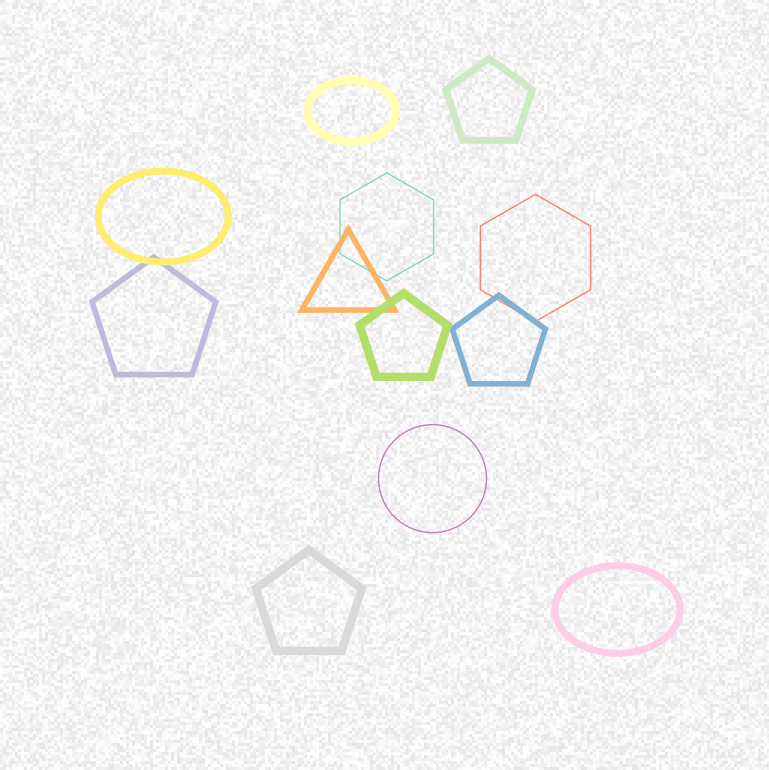[{"shape": "hexagon", "thickness": 0.5, "radius": 0.35, "center": [0.502, 0.705]}, {"shape": "oval", "thickness": 3, "radius": 0.29, "center": [0.457, 0.856]}, {"shape": "pentagon", "thickness": 2, "radius": 0.42, "center": [0.2, 0.582]}, {"shape": "hexagon", "thickness": 0.5, "radius": 0.41, "center": [0.695, 0.665]}, {"shape": "pentagon", "thickness": 2, "radius": 0.32, "center": [0.648, 0.553]}, {"shape": "triangle", "thickness": 2, "radius": 0.35, "center": [0.452, 0.632]}, {"shape": "pentagon", "thickness": 3, "radius": 0.3, "center": [0.524, 0.559]}, {"shape": "oval", "thickness": 2.5, "radius": 0.41, "center": [0.802, 0.208]}, {"shape": "pentagon", "thickness": 3, "radius": 0.36, "center": [0.401, 0.213]}, {"shape": "circle", "thickness": 0.5, "radius": 0.35, "center": [0.562, 0.378]}, {"shape": "pentagon", "thickness": 2.5, "radius": 0.29, "center": [0.635, 0.865]}, {"shape": "oval", "thickness": 2.5, "radius": 0.42, "center": [0.212, 0.719]}]